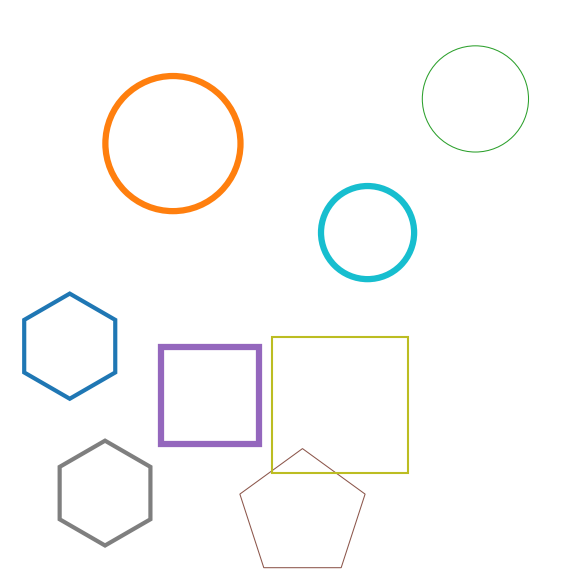[{"shape": "hexagon", "thickness": 2, "radius": 0.46, "center": [0.121, 0.4]}, {"shape": "circle", "thickness": 3, "radius": 0.58, "center": [0.299, 0.751]}, {"shape": "circle", "thickness": 0.5, "radius": 0.46, "center": [0.823, 0.828]}, {"shape": "square", "thickness": 3, "radius": 0.42, "center": [0.364, 0.315]}, {"shape": "pentagon", "thickness": 0.5, "radius": 0.57, "center": [0.524, 0.108]}, {"shape": "hexagon", "thickness": 2, "radius": 0.45, "center": [0.182, 0.145]}, {"shape": "square", "thickness": 1, "radius": 0.59, "center": [0.588, 0.297]}, {"shape": "circle", "thickness": 3, "radius": 0.4, "center": [0.636, 0.596]}]